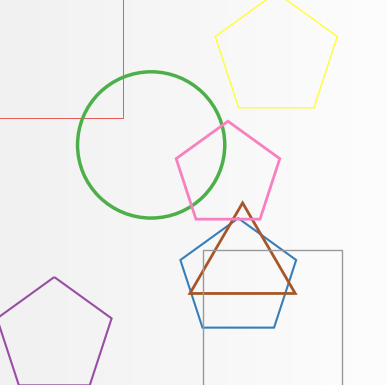[{"shape": "square", "thickness": 0.5, "radius": 0.9, "center": [0.137, 0.873]}, {"shape": "pentagon", "thickness": 1.5, "radius": 0.79, "center": [0.615, 0.276]}, {"shape": "circle", "thickness": 2.5, "radius": 0.95, "center": [0.39, 0.624]}, {"shape": "pentagon", "thickness": 1.5, "radius": 0.78, "center": [0.14, 0.125]}, {"shape": "pentagon", "thickness": 1, "radius": 0.83, "center": [0.713, 0.854]}, {"shape": "triangle", "thickness": 2, "radius": 0.78, "center": [0.626, 0.316]}, {"shape": "pentagon", "thickness": 2, "radius": 0.7, "center": [0.588, 0.544]}, {"shape": "square", "thickness": 1, "radius": 0.9, "center": [0.704, 0.173]}]